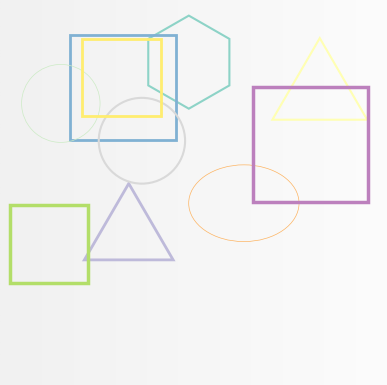[{"shape": "hexagon", "thickness": 1.5, "radius": 0.6, "center": [0.487, 0.839]}, {"shape": "triangle", "thickness": 1.5, "radius": 0.71, "center": [0.825, 0.76]}, {"shape": "triangle", "thickness": 2, "radius": 0.66, "center": [0.332, 0.391]}, {"shape": "square", "thickness": 2, "radius": 0.69, "center": [0.318, 0.773]}, {"shape": "oval", "thickness": 0.5, "radius": 0.71, "center": [0.629, 0.472]}, {"shape": "square", "thickness": 2.5, "radius": 0.51, "center": [0.127, 0.365]}, {"shape": "circle", "thickness": 1.5, "radius": 0.56, "center": [0.366, 0.634]}, {"shape": "square", "thickness": 2.5, "radius": 0.75, "center": [0.802, 0.624]}, {"shape": "circle", "thickness": 0.5, "radius": 0.51, "center": [0.157, 0.731]}, {"shape": "square", "thickness": 2, "radius": 0.51, "center": [0.313, 0.799]}]